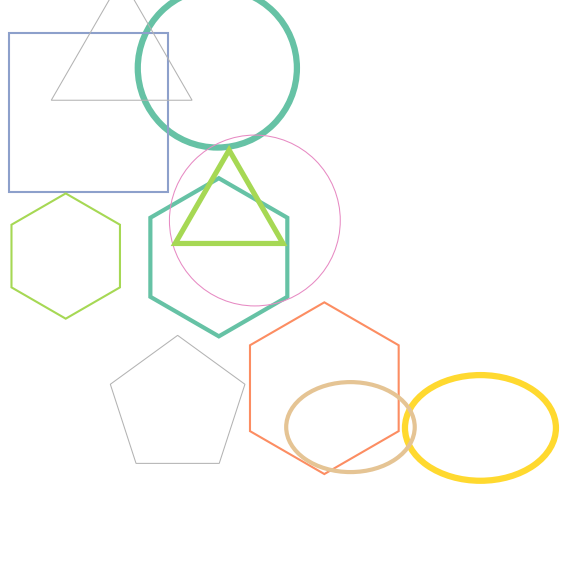[{"shape": "circle", "thickness": 3, "radius": 0.69, "center": [0.376, 0.881]}, {"shape": "hexagon", "thickness": 2, "radius": 0.68, "center": [0.379, 0.554]}, {"shape": "hexagon", "thickness": 1, "radius": 0.74, "center": [0.562, 0.327]}, {"shape": "square", "thickness": 1, "radius": 0.69, "center": [0.153, 0.804]}, {"shape": "circle", "thickness": 0.5, "radius": 0.74, "center": [0.441, 0.617]}, {"shape": "triangle", "thickness": 2.5, "radius": 0.54, "center": [0.397, 0.631]}, {"shape": "hexagon", "thickness": 1, "radius": 0.54, "center": [0.114, 0.556]}, {"shape": "oval", "thickness": 3, "radius": 0.65, "center": [0.832, 0.258]}, {"shape": "oval", "thickness": 2, "radius": 0.56, "center": [0.607, 0.26]}, {"shape": "pentagon", "thickness": 0.5, "radius": 0.61, "center": [0.308, 0.296]}, {"shape": "triangle", "thickness": 0.5, "radius": 0.7, "center": [0.211, 0.896]}]